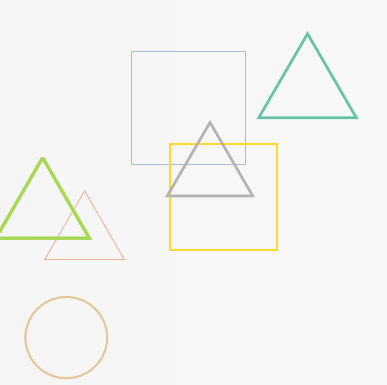[{"shape": "triangle", "thickness": 2, "radius": 0.73, "center": [0.794, 0.767]}, {"shape": "triangle", "thickness": 0.5, "radius": 0.59, "center": [0.218, 0.385]}, {"shape": "square", "thickness": 0.5, "radius": 0.74, "center": [0.485, 0.721]}, {"shape": "triangle", "thickness": 2.5, "radius": 0.7, "center": [0.11, 0.451]}, {"shape": "square", "thickness": 1.5, "radius": 0.69, "center": [0.577, 0.489]}, {"shape": "circle", "thickness": 1.5, "radius": 0.53, "center": [0.171, 0.123]}, {"shape": "triangle", "thickness": 2, "radius": 0.64, "center": [0.542, 0.555]}]